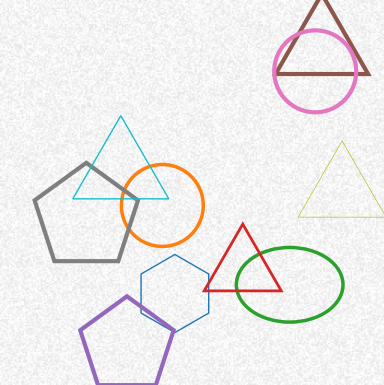[{"shape": "hexagon", "thickness": 1, "radius": 0.51, "center": [0.454, 0.238]}, {"shape": "circle", "thickness": 2.5, "radius": 0.53, "center": [0.422, 0.466]}, {"shape": "oval", "thickness": 2.5, "radius": 0.69, "center": [0.752, 0.26]}, {"shape": "triangle", "thickness": 2, "radius": 0.58, "center": [0.631, 0.302]}, {"shape": "pentagon", "thickness": 3, "radius": 0.64, "center": [0.33, 0.103]}, {"shape": "triangle", "thickness": 3, "radius": 0.69, "center": [0.836, 0.877]}, {"shape": "circle", "thickness": 3, "radius": 0.53, "center": [0.819, 0.815]}, {"shape": "pentagon", "thickness": 3, "radius": 0.71, "center": [0.224, 0.436]}, {"shape": "triangle", "thickness": 0.5, "radius": 0.66, "center": [0.889, 0.502]}, {"shape": "triangle", "thickness": 1, "radius": 0.72, "center": [0.314, 0.556]}]